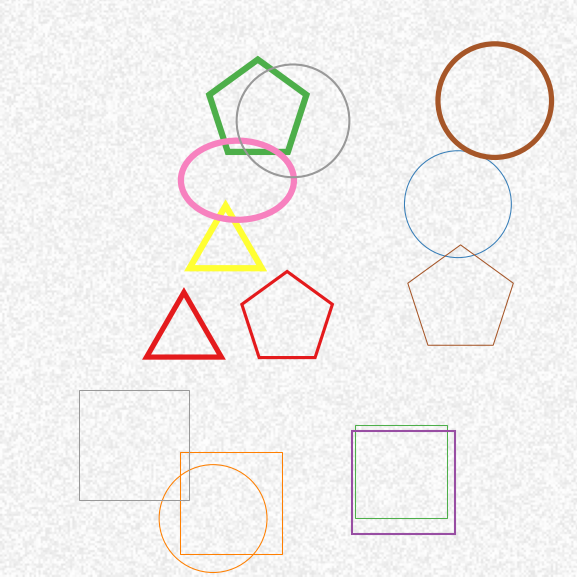[{"shape": "triangle", "thickness": 2.5, "radius": 0.37, "center": [0.319, 0.418]}, {"shape": "pentagon", "thickness": 1.5, "radius": 0.41, "center": [0.497, 0.447]}, {"shape": "circle", "thickness": 0.5, "radius": 0.46, "center": [0.793, 0.646]}, {"shape": "pentagon", "thickness": 3, "radius": 0.44, "center": [0.446, 0.808]}, {"shape": "square", "thickness": 0.5, "radius": 0.4, "center": [0.694, 0.183]}, {"shape": "square", "thickness": 1, "radius": 0.44, "center": [0.699, 0.163]}, {"shape": "circle", "thickness": 0.5, "radius": 0.47, "center": [0.369, 0.101]}, {"shape": "square", "thickness": 0.5, "radius": 0.44, "center": [0.4, 0.128]}, {"shape": "triangle", "thickness": 3, "radius": 0.36, "center": [0.391, 0.571]}, {"shape": "circle", "thickness": 2.5, "radius": 0.49, "center": [0.857, 0.825]}, {"shape": "pentagon", "thickness": 0.5, "radius": 0.48, "center": [0.798, 0.479]}, {"shape": "oval", "thickness": 3, "radius": 0.49, "center": [0.411, 0.687]}, {"shape": "square", "thickness": 0.5, "radius": 0.48, "center": [0.232, 0.229]}, {"shape": "circle", "thickness": 1, "radius": 0.49, "center": [0.507, 0.79]}]